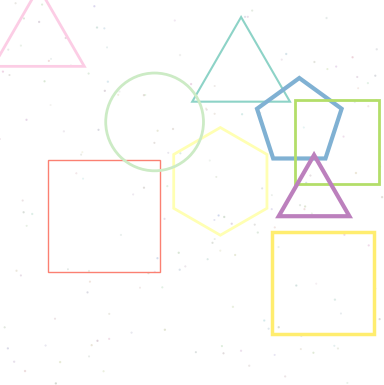[{"shape": "triangle", "thickness": 1.5, "radius": 0.73, "center": [0.626, 0.809]}, {"shape": "hexagon", "thickness": 2, "radius": 0.7, "center": [0.572, 0.529]}, {"shape": "square", "thickness": 1, "radius": 0.73, "center": [0.269, 0.44]}, {"shape": "pentagon", "thickness": 3, "radius": 0.58, "center": [0.777, 0.682]}, {"shape": "square", "thickness": 2, "radius": 0.54, "center": [0.876, 0.632]}, {"shape": "triangle", "thickness": 2, "radius": 0.68, "center": [0.101, 0.896]}, {"shape": "triangle", "thickness": 3, "radius": 0.53, "center": [0.816, 0.491]}, {"shape": "circle", "thickness": 2, "radius": 0.63, "center": [0.402, 0.683]}, {"shape": "square", "thickness": 2.5, "radius": 0.66, "center": [0.84, 0.265]}]